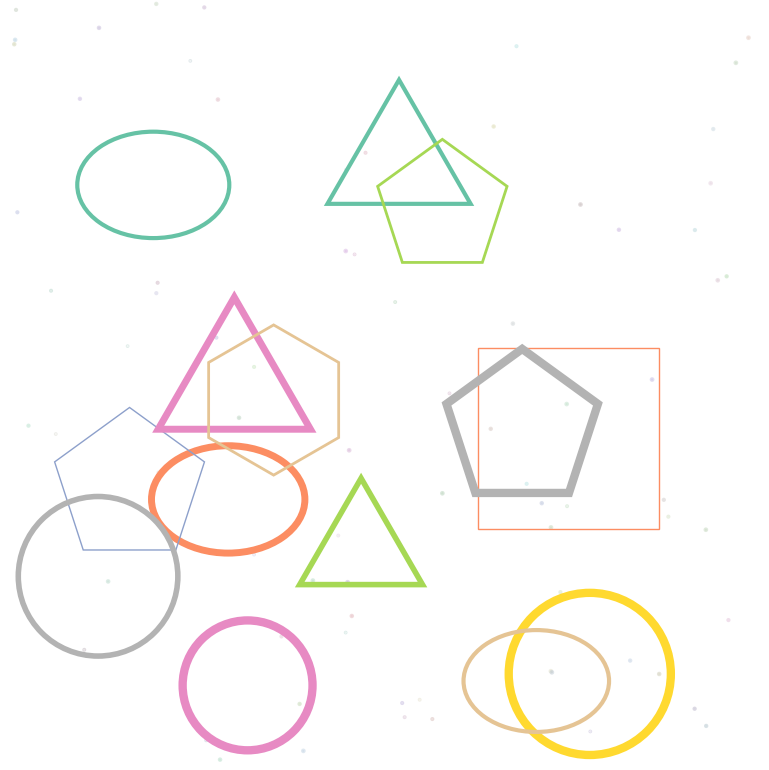[{"shape": "triangle", "thickness": 1.5, "radius": 0.54, "center": [0.518, 0.789]}, {"shape": "oval", "thickness": 1.5, "radius": 0.49, "center": [0.199, 0.76]}, {"shape": "oval", "thickness": 2.5, "radius": 0.5, "center": [0.296, 0.351]}, {"shape": "square", "thickness": 0.5, "radius": 0.59, "center": [0.739, 0.431]}, {"shape": "pentagon", "thickness": 0.5, "radius": 0.51, "center": [0.168, 0.369]}, {"shape": "triangle", "thickness": 2.5, "radius": 0.57, "center": [0.304, 0.5]}, {"shape": "circle", "thickness": 3, "radius": 0.42, "center": [0.322, 0.11]}, {"shape": "triangle", "thickness": 2, "radius": 0.46, "center": [0.469, 0.287]}, {"shape": "pentagon", "thickness": 1, "radius": 0.44, "center": [0.574, 0.731]}, {"shape": "circle", "thickness": 3, "radius": 0.53, "center": [0.766, 0.125]}, {"shape": "hexagon", "thickness": 1, "radius": 0.49, "center": [0.355, 0.48]}, {"shape": "oval", "thickness": 1.5, "radius": 0.47, "center": [0.696, 0.116]}, {"shape": "circle", "thickness": 2, "radius": 0.52, "center": [0.127, 0.252]}, {"shape": "pentagon", "thickness": 3, "radius": 0.52, "center": [0.678, 0.443]}]